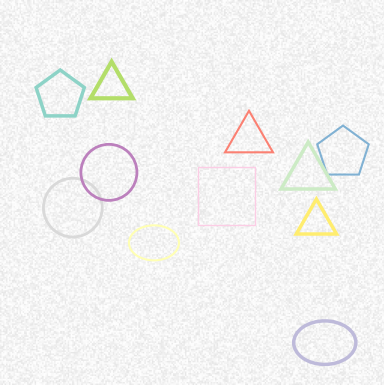[{"shape": "pentagon", "thickness": 2.5, "radius": 0.33, "center": [0.156, 0.752]}, {"shape": "oval", "thickness": 1.5, "radius": 0.32, "center": [0.4, 0.369]}, {"shape": "oval", "thickness": 2.5, "radius": 0.4, "center": [0.844, 0.11]}, {"shape": "triangle", "thickness": 1.5, "radius": 0.36, "center": [0.647, 0.64]}, {"shape": "pentagon", "thickness": 1.5, "radius": 0.35, "center": [0.891, 0.604]}, {"shape": "triangle", "thickness": 3, "radius": 0.32, "center": [0.29, 0.776]}, {"shape": "square", "thickness": 1, "radius": 0.37, "center": [0.588, 0.491]}, {"shape": "circle", "thickness": 2, "radius": 0.38, "center": [0.189, 0.461]}, {"shape": "circle", "thickness": 2, "radius": 0.36, "center": [0.283, 0.552]}, {"shape": "triangle", "thickness": 2.5, "radius": 0.41, "center": [0.801, 0.55]}, {"shape": "triangle", "thickness": 2.5, "radius": 0.3, "center": [0.822, 0.422]}]